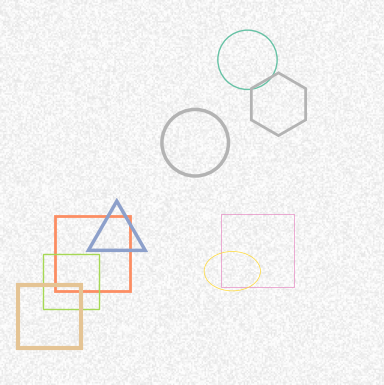[{"shape": "circle", "thickness": 1, "radius": 0.39, "center": [0.643, 0.845]}, {"shape": "square", "thickness": 2, "radius": 0.49, "center": [0.239, 0.342]}, {"shape": "triangle", "thickness": 2.5, "radius": 0.43, "center": [0.303, 0.392]}, {"shape": "square", "thickness": 0.5, "radius": 0.47, "center": [0.669, 0.349]}, {"shape": "square", "thickness": 1, "radius": 0.36, "center": [0.185, 0.269]}, {"shape": "oval", "thickness": 0.5, "radius": 0.37, "center": [0.603, 0.296]}, {"shape": "square", "thickness": 3, "radius": 0.41, "center": [0.129, 0.178]}, {"shape": "circle", "thickness": 2.5, "radius": 0.43, "center": [0.507, 0.629]}, {"shape": "hexagon", "thickness": 2, "radius": 0.41, "center": [0.723, 0.729]}]